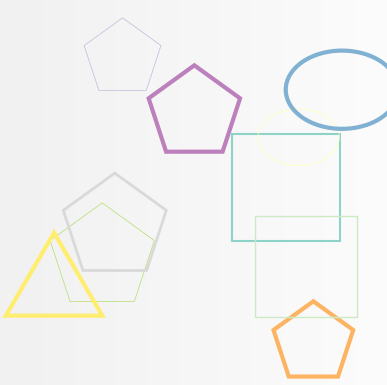[{"shape": "square", "thickness": 1.5, "radius": 0.7, "center": [0.739, 0.512]}, {"shape": "oval", "thickness": 0.5, "radius": 0.53, "center": [0.771, 0.643]}, {"shape": "pentagon", "thickness": 0.5, "radius": 0.52, "center": [0.316, 0.849]}, {"shape": "oval", "thickness": 3, "radius": 0.73, "center": [0.883, 0.767]}, {"shape": "pentagon", "thickness": 3, "radius": 0.54, "center": [0.809, 0.109]}, {"shape": "pentagon", "thickness": 0.5, "radius": 0.71, "center": [0.264, 0.332]}, {"shape": "pentagon", "thickness": 2, "radius": 0.7, "center": [0.296, 0.411]}, {"shape": "pentagon", "thickness": 3, "radius": 0.62, "center": [0.502, 0.706]}, {"shape": "square", "thickness": 1, "radius": 0.66, "center": [0.791, 0.307]}, {"shape": "triangle", "thickness": 3, "radius": 0.72, "center": [0.14, 0.252]}]